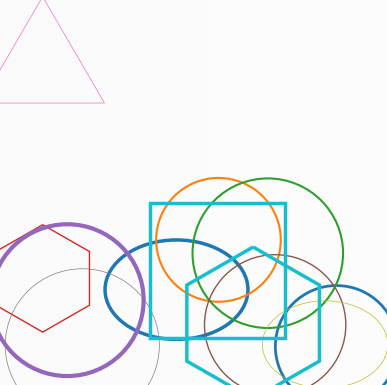[{"shape": "oval", "thickness": 2.5, "radius": 0.92, "center": [0.455, 0.248]}, {"shape": "circle", "thickness": 2, "radius": 0.79, "center": [0.868, 0.1]}, {"shape": "circle", "thickness": 1.5, "radius": 0.8, "center": [0.564, 0.377]}, {"shape": "circle", "thickness": 1.5, "radius": 0.97, "center": [0.691, 0.342]}, {"shape": "hexagon", "thickness": 1, "radius": 0.7, "center": [0.11, 0.277]}, {"shape": "circle", "thickness": 3, "radius": 0.99, "center": [0.173, 0.22]}, {"shape": "circle", "thickness": 1, "radius": 0.91, "center": [0.71, 0.156]}, {"shape": "triangle", "thickness": 0.5, "radius": 0.92, "center": [0.11, 0.824]}, {"shape": "circle", "thickness": 0.5, "radius": 0.99, "center": [0.212, 0.103]}, {"shape": "oval", "thickness": 0.5, "radius": 0.81, "center": [0.839, 0.105]}, {"shape": "hexagon", "thickness": 2.5, "radius": 0.99, "center": [0.653, 0.161]}, {"shape": "square", "thickness": 2.5, "radius": 0.87, "center": [0.561, 0.298]}]